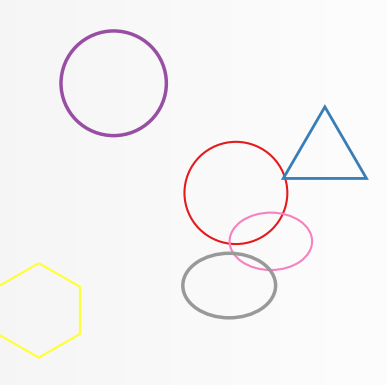[{"shape": "circle", "thickness": 1.5, "radius": 0.66, "center": [0.609, 0.499]}, {"shape": "triangle", "thickness": 2, "radius": 0.62, "center": [0.838, 0.598]}, {"shape": "circle", "thickness": 2.5, "radius": 0.68, "center": [0.293, 0.784]}, {"shape": "hexagon", "thickness": 1.5, "radius": 0.61, "center": [0.1, 0.194]}, {"shape": "oval", "thickness": 1.5, "radius": 0.53, "center": [0.699, 0.373]}, {"shape": "oval", "thickness": 2.5, "radius": 0.6, "center": [0.592, 0.258]}]